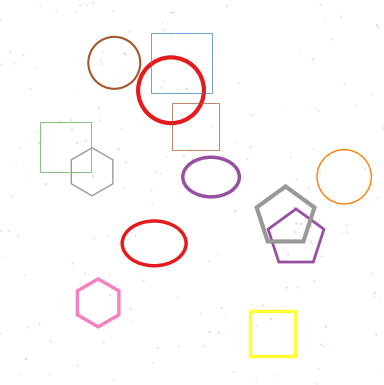[{"shape": "circle", "thickness": 3, "radius": 0.43, "center": [0.444, 0.766]}, {"shape": "oval", "thickness": 2.5, "radius": 0.42, "center": [0.4, 0.368]}, {"shape": "square", "thickness": 0.5, "radius": 0.39, "center": [0.471, 0.836]}, {"shape": "square", "thickness": 0.5, "radius": 0.33, "center": [0.17, 0.618]}, {"shape": "pentagon", "thickness": 2, "radius": 0.38, "center": [0.769, 0.381]}, {"shape": "oval", "thickness": 2.5, "radius": 0.37, "center": [0.548, 0.54]}, {"shape": "circle", "thickness": 1, "radius": 0.35, "center": [0.894, 0.541]}, {"shape": "square", "thickness": 2.5, "radius": 0.29, "center": [0.708, 0.133]}, {"shape": "circle", "thickness": 1.5, "radius": 0.34, "center": [0.297, 0.837]}, {"shape": "square", "thickness": 0.5, "radius": 0.3, "center": [0.507, 0.672]}, {"shape": "hexagon", "thickness": 2.5, "radius": 0.31, "center": [0.255, 0.213]}, {"shape": "hexagon", "thickness": 1, "radius": 0.31, "center": [0.239, 0.554]}, {"shape": "pentagon", "thickness": 3, "radius": 0.39, "center": [0.742, 0.437]}]